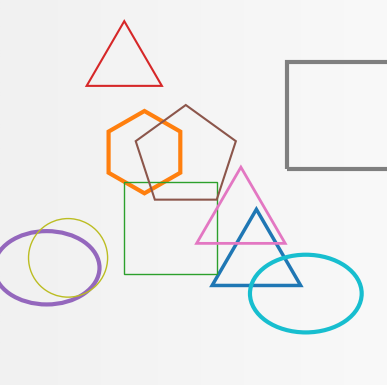[{"shape": "triangle", "thickness": 2.5, "radius": 0.66, "center": [0.662, 0.324]}, {"shape": "hexagon", "thickness": 3, "radius": 0.53, "center": [0.373, 0.605]}, {"shape": "square", "thickness": 1, "radius": 0.6, "center": [0.439, 0.408]}, {"shape": "triangle", "thickness": 1.5, "radius": 0.56, "center": [0.321, 0.833]}, {"shape": "oval", "thickness": 3, "radius": 0.68, "center": [0.121, 0.304]}, {"shape": "pentagon", "thickness": 1.5, "radius": 0.68, "center": [0.479, 0.591]}, {"shape": "triangle", "thickness": 2, "radius": 0.66, "center": [0.622, 0.434]}, {"shape": "square", "thickness": 3, "radius": 0.69, "center": [0.878, 0.701]}, {"shape": "circle", "thickness": 1, "radius": 0.51, "center": [0.176, 0.33]}, {"shape": "oval", "thickness": 3, "radius": 0.72, "center": [0.789, 0.237]}]